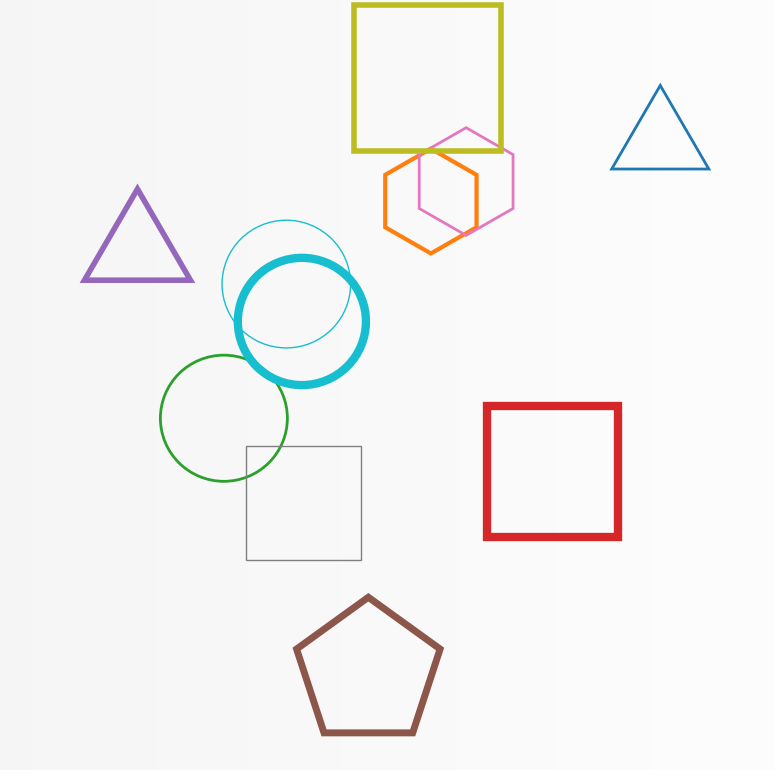[{"shape": "triangle", "thickness": 1, "radius": 0.36, "center": [0.852, 0.817]}, {"shape": "hexagon", "thickness": 1.5, "radius": 0.34, "center": [0.556, 0.739]}, {"shape": "circle", "thickness": 1, "radius": 0.41, "center": [0.289, 0.457]}, {"shape": "square", "thickness": 3, "radius": 0.42, "center": [0.713, 0.388]}, {"shape": "triangle", "thickness": 2, "radius": 0.39, "center": [0.177, 0.676]}, {"shape": "pentagon", "thickness": 2.5, "radius": 0.49, "center": [0.475, 0.127]}, {"shape": "hexagon", "thickness": 1, "radius": 0.35, "center": [0.601, 0.764]}, {"shape": "square", "thickness": 0.5, "radius": 0.37, "center": [0.391, 0.347]}, {"shape": "square", "thickness": 2, "radius": 0.48, "center": [0.552, 0.898]}, {"shape": "circle", "thickness": 3, "radius": 0.41, "center": [0.39, 0.583]}, {"shape": "circle", "thickness": 0.5, "radius": 0.41, "center": [0.369, 0.631]}]